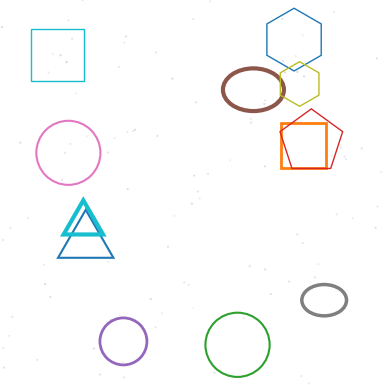[{"shape": "triangle", "thickness": 1.5, "radius": 0.42, "center": [0.223, 0.372]}, {"shape": "hexagon", "thickness": 1, "radius": 0.41, "center": [0.764, 0.897]}, {"shape": "square", "thickness": 2, "radius": 0.29, "center": [0.788, 0.623]}, {"shape": "circle", "thickness": 1.5, "radius": 0.42, "center": [0.617, 0.104]}, {"shape": "pentagon", "thickness": 1, "radius": 0.43, "center": [0.809, 0.632]}, {"shape": "circle", "thickness": 2, "radius": 0.31, "center": [0.321, 0.113]}, {"shape": "oval", "thickness": 3, "radius": 0.4, "center": [0.658, 0.767]}, {"shape": "circle", "thickness": 1.5, "radius": 0.42, "center": [0.178, 0.603]}, {"shape": "oval", "thickness": 2.5, "radius": 0.29, "center": [0.842, 0.22]}, {"shape": "hexagon", "thickness": 1, "radius": 0.29, "center": [0.778, 0.782]}, {"shape": "triangle", "thickness": 3, "radius": 0.3, "center": [0.216, 0.421]}, {"shape": "square", "thickness": 1, "radius": 0.34, "center": [0.149, 0.857]}]